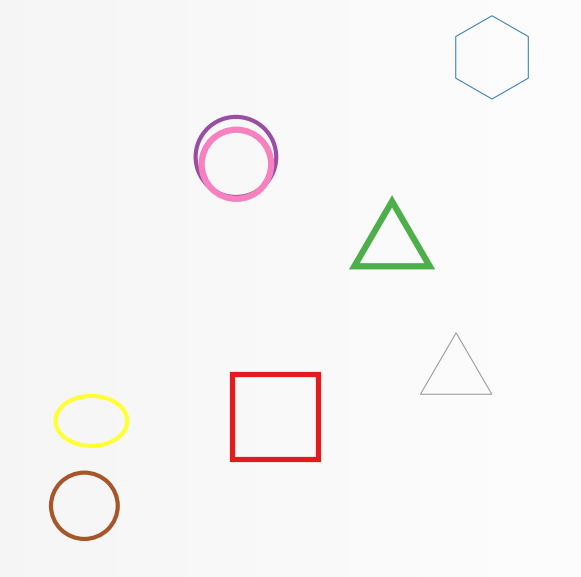[{"shape": "square", "thickness": 2.5, "radius": 0.37, "center": [0.473, 0.279]}, {"shape": "hexagon", "thickness": 0.5, "radius": 0.36, "center": [0.846, 0.9]}, {"shape": "triangle", "thickness": 3, "radius": 0.37, "center": [0.675, 0.576]}, {"shape": "circle", "thickness": 2, "radius": 0.35, "center": [0.406, 0.727]}, {"shape": "oval", "thickness": 2, "radius": 0.31, "center": [0.157, 0.27]}, {"shape": "circle", "thickness": 2, "radius": 0.29, "center": [0.145, 0.123]}, {"shape": "circle", "thickness": 3, "radius": 0.3, "center": [0.407, 0.715]}, {"shape": "triangle", "thickness": 0.5, "radius": 0.35, "center": [0.785, 0.352]}]